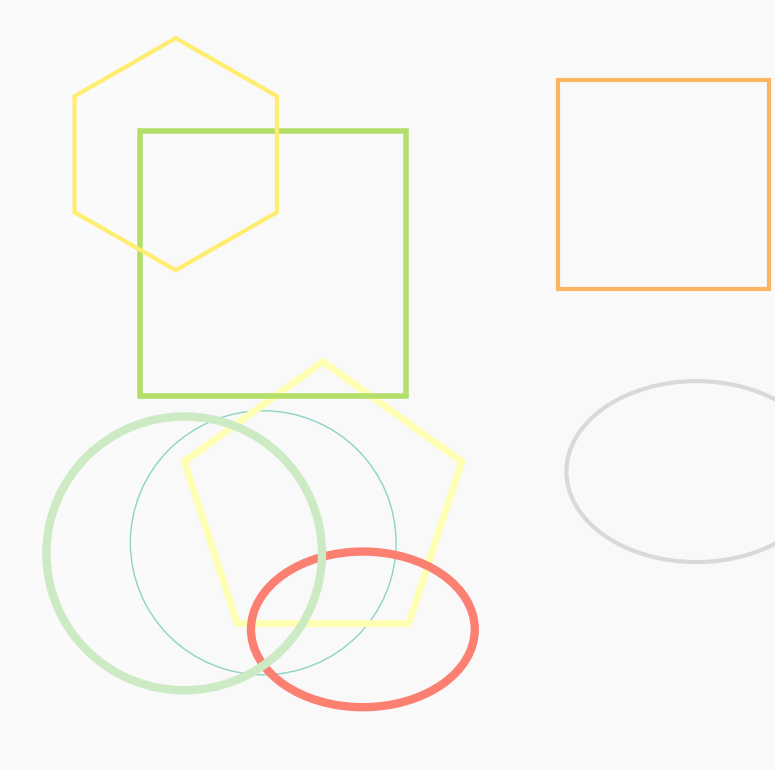[{"shape": "circle", "thickness": 0.5, "radius": 0.86, "center": [0.34, 0.295]}, {"shape": "pentagon", "thickness": 2.5, "radius": 0.94, "center": [0.417, 0.342]}, {"shape": "oval", "thickness": 3, "radius": 0.72, "center": [0.468, 0.183]}, {"shape": "square", "thickness": 1.5, "radius": 0.68, "center": [0.856, 0.76]}, {"shape": "square", "thickness": 2, "radius": 0.86, "center": [0.353, 0.658]}, {"shape": "oval", "thickness": 1.5, "radius": 0.84, "center": [0.899, 0.388]}, {"shape": "circle", "thickness": 3, "radius": 0.89, "center": [0.238, 0.281]}, {"shape": "hexagon", "thickness": 1.5, "radius": 0.75, "center": [0.227, 0.8]}]